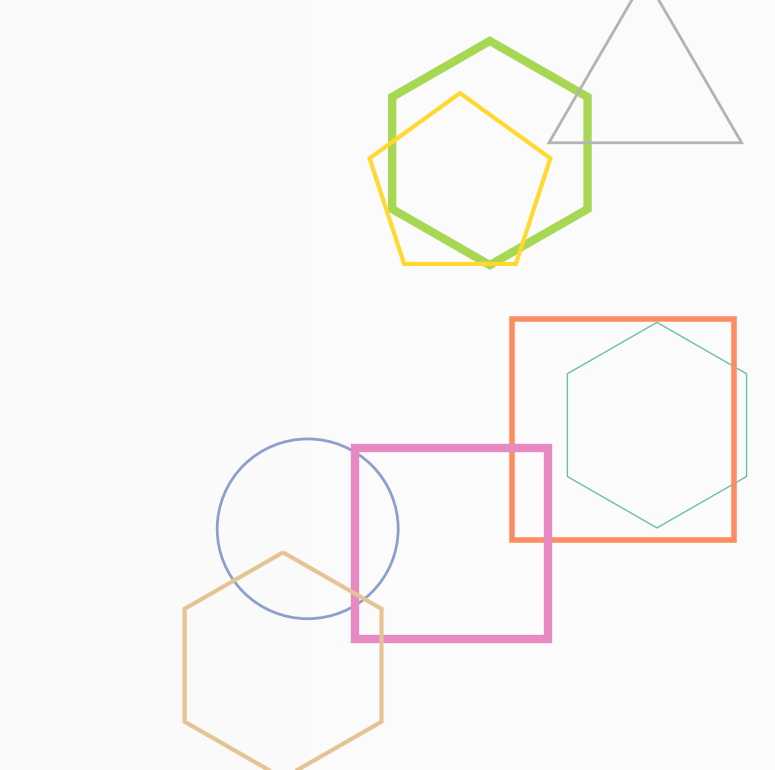[{"shape": "hexagon", "thickness": 0.5, "radius": 0.67, "center": [0.848, 0.448]}, {"shape": "square", "thickness": 2, "radius": 0.72, "center": [0.804, 0.443]}, {"shape": "circle", "thickness": 1, "radius": 0.58, "center": [0.397, 0.313]}, {"shape": "square", "thickness": 3, "radius": 0.62, "center": [0.582, 0.294]}, {"shape": "hexagon", "thickness": 3, "radius": 0.73, "center": [0.632, 0.801]}, {"shape": "pentagon", "thickness": 1.5, "radius": 0.61, "center": [0.594, 0.756]}, {"shape": "hexagon", "thickness": 1.5, "radius": 0.73, "center": [0.365, 0.136]}, {"shape": "triangle", "thickness": 1, "radius": 0.72, "center": [0.833, 0.886]}]